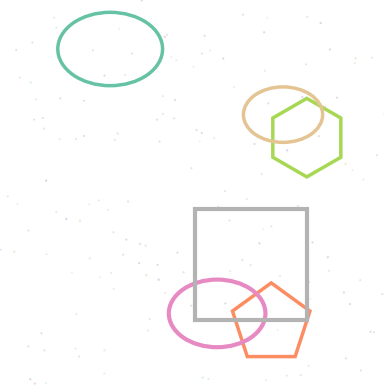[{"shape": "oval", "thickness": 2.5, "radius": 0.68, "center": [0.286, 0.873]}, {"shape": "pentagon", "thickness": 2.5, "radius": 0.53, "center": [0.704, 0.159]}, {"shape": "oval", "thickness": 3, "radius": 0.63, "center": [0.564, 0.186]}, {"shape": "hexagon", "thickness": 2.5, "radius": 0.51, "center": [0.797, 0.642]}, {"shape": "oval", "thickness": 2.5, "radius": 0.51, "center": [0.735, 0.702]}, {"shape": "square", "thickness": 3, "radius": 0.73, "center": [0.652, 0.313]}]